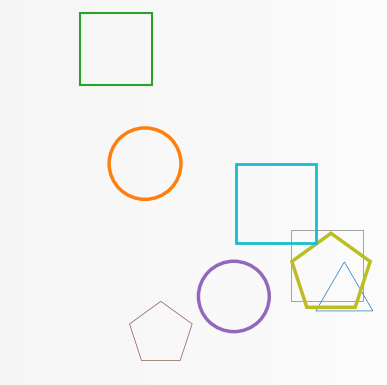[{"shape": "triangle", "thickness": 0.5, "radius": 0.42, "center": [0.889, 0.235]}, {"shape": "circle", "thickness": 2.5, "radius": 0.46, "center": [0.374, 0.575]}, {"shape": "square", "thickness": 1.5, "radius": 0.47, "center": [0.3, 0.872]}, {"shape": "circle", "thickness": 2.5, "radius": 0.46, "center": [0.603, 0.23]}, {"shape": "pentagon", "thickness": 0.5, "radius": 0.42, "center": [0.415, 0.132]}, {"shape": "square", "thickness": 0.5, "radius": 0.46, "center": [0.845, 0.311]}, {"shape": "pentagon", "thickness": 2.5, "radius": 0.53, "center": [0.854, 0.288]}, {"shape": "square", "thickness": 2, "radius": 0.51, "center": [0.712, 0.471]}]